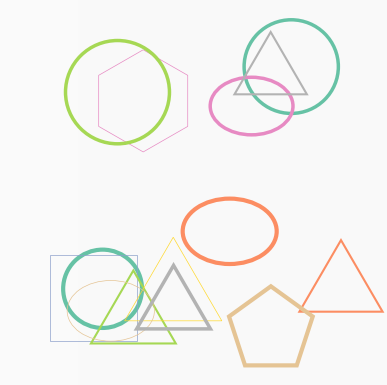[{"shape": "circle", "thickness": 2.5, "radius": 0.61, "center": [0.752, 0.827]}, {"shape": "circle", "thickness": 3, "radius": 0.51, "center": [0.265, 0.25]}, {"shape": "triangle", "thickness": 1.5, "radius": 0.62, "center": [0.88, 0.252]}, {"shape": "oval", "thickness": 3, "radius": 0.61, "center": [0.593, 0.399]}, {"shape": "square", "thickness": 0.5, "radius": 0.56, "center": [0.241, 0.226]}, {"shape": "hexagon", "thickness": 0.5, "radius": 0.66, "center": [0.37, 0.738]}, {"shape": "oval", "thickness": 2.5, "radius": 0.53, "center": [0.649, 0.725]}, {"shape": "circle", "thickness": 2.5, "radius": 0.67, "center": [0.303, 0.761]}, {"shape": "triangle", "thickness": 1.5, "radius": 0.63, "center": [0.344, 0.171]}, {"shape": "triangle", "thickness": 0.5, "radius": 0.72, "center": [0.447, 0.239]}, {"shape": "oval", "thickness": 0.5, "radius": 0.56, "center": [0.286, 0.193]}, {"shape": "pentagon", "thickness": 3, "radius": 0.57, "center": [0.699, 0.143]}, {"shape": "triangle", "thickness": 2.5, "radius": 0.55, "center": [0.448, 0.201]}, {"shape": "triangle", "thickness": 1.5, "radius": 0.54, "center": [0.699, 0.809]}]